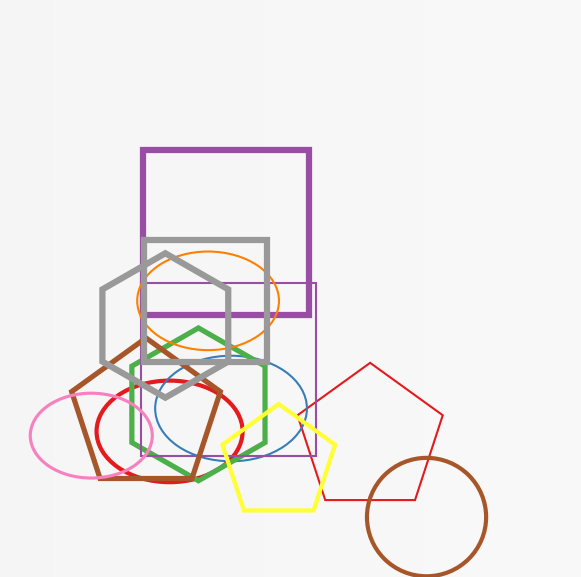[{"shape": "pentagon", "thickness": 1, "radius": 0.66, "center": [0.637, 0.239]}, {"shape": "oval", "thickness": 2, "radius": 0.63, "center": [0.292, 0.252]}, {"shape": "oval", "thickness": 1, "radius": 0.65, "center": [0.397, 0.292]}, {"shape": "hexagon", "thickness": 2.5, "radius": 0.66, "center": [0.341, 0.299]}, {"shape": "square", "thickness": 3, "radius": 0.71, "center": [0.389, 0.597]}, {"shape": "square", "thickness": 1, "radius": 0.75, "center": [0.393, 0.359]}, {"shape": "oval", "thickness": 1, "radius": 0.61, "center": [0.358, 0.478]}, {"shape": "pentagon", "thickness": 2, "radius": 0.51, "center": [0.48, 0.198]}, {"shape": "pentagon", "thickness": 2.5, "radius": 0.67, "center": [0.251, 0.279]}, {"shape": "circle", "thickness": 2, "radius": 0.51, "center": [0.734, 0.104]}, {"shape": "oval", "thickness": 1.5, "radius": 0.52, "center": [0.157, 0.245]}, {"shape": "square", "thickness": 3, "radius": 0.53, "center": [0.354, 0.478]}, {"shape": "hexagon", "thickness": 3, "radius": 0.62, "center": [0.284, 0.436]}]